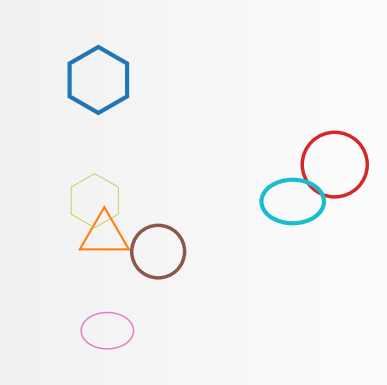[{"shape": "hexagon", "thickness": 3, "radius": 0.43, "center": [0.254, 0.792]}, {"shape": "triangle", "thickness": 1.5, "radius": 0.37, "center": [0.269, 0.389]}, {"shape": "circle", "thickness": 2.5, "radius": 0.42, "center": [0.864, 0.573]}, {"shape": "circle", "thickness": 2.5, "radius": 0.34, "center": [0.408, 0.347]}, {"shape": "oval", "thickness": 1, "radius": 0.34, "center": [0.277, 0.141]}, {"shape": "hexagon", "thickness": 0.5, "radius": 0.35, "center": [0.244, 0.479]}, {"shape": "oval", "thickness": 3, "radius": 0.4, "center": [0.755, 0.477]}]